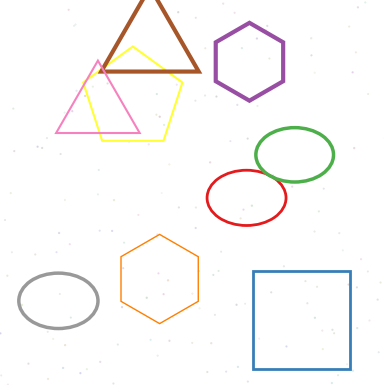[{"shape": "oval", "thickness": 2, "radius": 0.51, "center": [0.64, 0.486]}, {"shape": "square", "thickness": 2, "radius": 0.63, "center": [0.783, 0.169]}, {"shape": "oval", "thickness": 2.5, "radius": 0.5, "center": [0.765, 0.598]}, {"shape": "hexagon", "thickness": 3, "radius": 0.51, "center": [0.648, 0.84]}, {"shape": "hexagon", "thickness": 1, "radius": 0.58, "center": [0.415, 0.275]}, {"shape": "pentagon", "thickness": 1.5, "radius": 0.68, "center": [0.345, 0.744]}, {"shape": "triangle", "thickness": 3, "radius": 0.73, "center": [0.39, 0.887]}, {"shape": "triangle", "thickness": 1.5, "radius": 0.63, "center": [0.254, 0.717]}, {"shape": "oval", "thickness": 2.5, "radius": 0.51, "center": [0.152, 0.219]}]